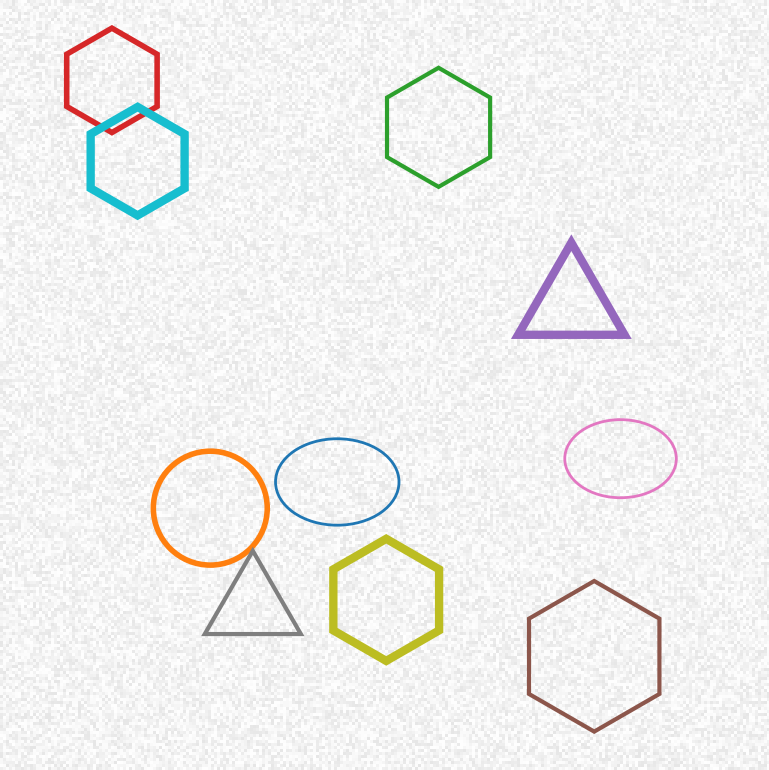[{"shape": "oval", "thickness": 1, "radius": 0.4, "center": [0.438, 0.374]}, {"shape": "circle", "thickness": 2, "radius": 0.37, "center": [0.273, 0.34]}, {"shape": "hexagon", "thickness": 1.5, "radius": 0.39, "center": [0.57, 0.835]}, {"shape": "hexagon", "thickness": 2, "radius": 0.34, "center": [0.145, 0.896]}, {"shape": "triangle", "thickness": 3, "radius": 0.4, "center": [0.742, 0.605]}, {"shape": "hexagon", "thickness": 1.5, "radius": 0.49, "center": [0.772, 0.148]}, {"shape": "oval", "thickness": 1, "radius": 0.36, "center": [0.806, 0.404]}, {"shape": "triangle", "thickness": 1.5, "radius": 0.36, "center": [0.328, 0.213]}, {"shape": "hexagon", "thickness": 3, "radius": 0.4, "center": [0.502, 0.221]}, {"shape": "hexagon", "thickness": 3, "radius": 0.35, "center": [0.179, 0.791]}]